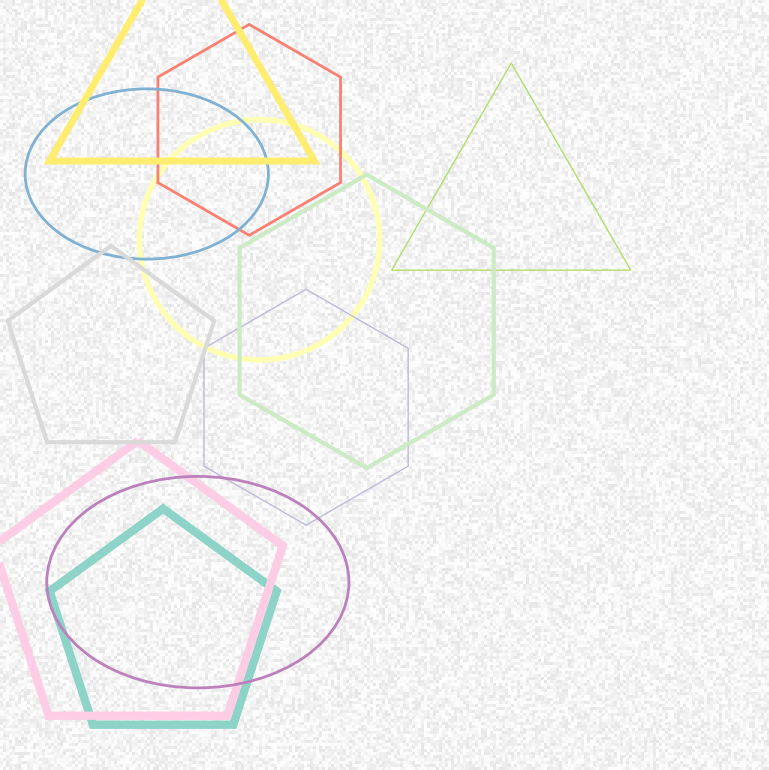[{"shape": "pentagon", "thickness": 3, "radius": 0.78, "center": [0.212, 0.184]}, {"shape": "circle", "thickness": 2, "radius": 0.78, "center": [0.337, 0.689]}, {"shape": "hexagon", "thickness": 0.5, "radius": 0.77, "center": [0.397, 0.471]}, {"shape": "hexagon", "thickness": 1, "radius": 0.68, "center": [0.324, 0.831]}, {"shape": "oval", "thickness": 1, "radius": 0.79, "center": [0.191, 0.774]}, {"shape": "triangle", "thickness": 0.5, "radius": 0.9, "center": [0.664, 0.739]}, {"shape": "pentagon", "thickness": 3, "radius": 0.99, "center": [0.179, 0.23]}, {"shape": "pentagon", "thickness": 1.5, "radius": 0.71, "center": [0.144, 0.54]}, {"shape": "oval", "thickness": 1, "radius": 0.98, "center": [0.257, 0.244]}, {"shape": "hexagon", "thickness": 1.5, "radius": 0.95, "center": [0.476, 0.583]}, {"shape": "triangle", "thickness": 2.5, "radius": 0.99, "center": [0.236, 0.89]}]